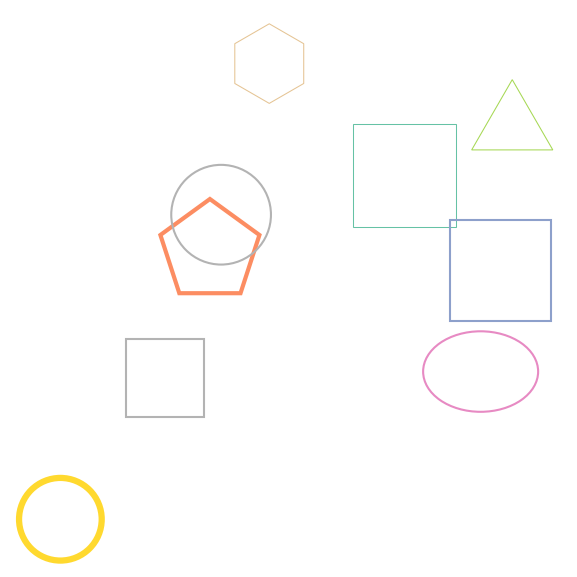[{"shape": "square", "thickness": 0.5, "radius": 0.45, "center": [0.701, 0.695]}, {"shape": "pentagon", "thickness": 2, "radius": 0.45, "center": [0.363, 0.564]}, {"shape": "square", "thickness": 1, "radius": 0.44, "center": [0.866, 0.531]}, {"shape": "oval", "thickness": 1, "radius": 0.5, "center": [0.832, 0.356]}, {"shape": "triangle", "thickness": 0.5, "radius": 0.41, "center": [0.887, 0.78]}, {"shape": "circle", "thickness": 3, "radius": 0.36, "center": [0.105, 0.1]}, {"shape": "hexagon", "thickness": 0.5, "radius": 0.34, "center": [0.466, 0.889]}, {"shape": "circle", "thickness": 1, "radius": 0.43, "center": [0.383, 0.627]}, {"shape": "square", "thickness": 1, "radius": 0.34, "center": [0.286, 0.344]}]